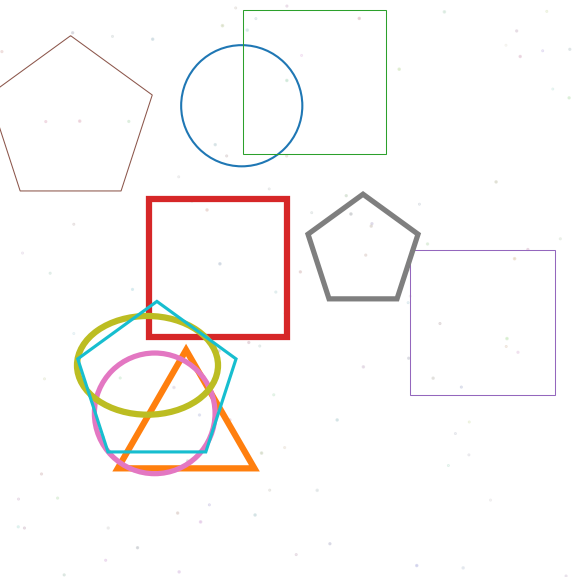[{"shape": "circle", "thickness": 1, "radius": 0.52, "center": [0.419, 0.816]}, {"shape": "triangle", "thickness": 3, "radius": 0.68, "center": [0.322, 0.256]}, {"shape": "square", "thickness": 0.5, "radius": 0.62, "center": [0.544, 0.857]}, {"shape": "square", "thickness": 3, "radius": 0.6, "center": [0.377, 0.536]}, {"shape": "square", "thickness": 0.5, "radius": 0.63, "center": [0.835, 0.44]}, {"shape": "pentagon", "thickness": 0.5, "radius": 0.74, "center": [0.122, 0.789]}, {"shape": "circle", "thickness": 2.5, "radius": 0.52, "center": [0.268, 0.283]}, {"shape": "pentagon", "thickness": 2.5, "radius": 0.5, "center": [0.629, 0.563]}, {"shape": "oval", "thickness": 3, "radius": 0.61, "center": [0.255, 0.367]}, {"shape": "pentagon", "thickness": 1.5, "radius": 0.72, "center": [0.272, 0.333]}]